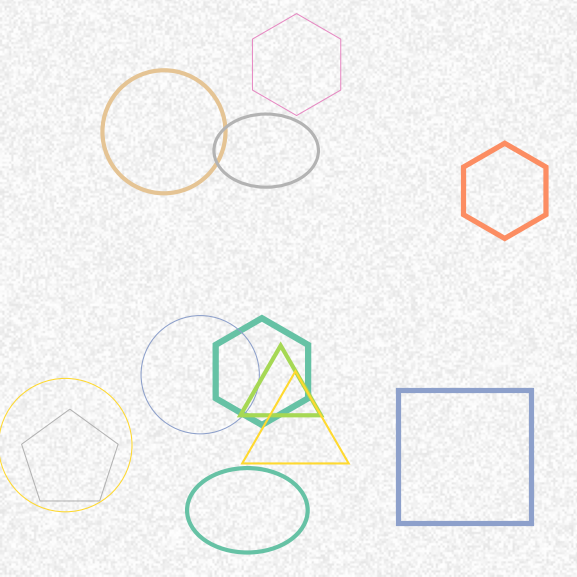[{"shape": "oval", "thickness": 2, "radius": 0.52, "center": [0.428, 0.116]}, {"shape": "hexagon", "thickness": 3, "radius": 0.46, "center": [0.454, 0.356]}, {"shape": "hexagon", "thickness": 2.5, "radius": 0.41, "center": [0.874, 0.669]}, {"shape": "square", "thickness": 2.5, "radius": 0.58, "center": [0.805, 0.209]}, {"shape": "circle", "thickness": 0.5, "radius": 0.51, "center": [0.347, 0.35]}, {"shape": "hexagon", "thickness": 0.5, "radius": 0.44, "center": [0.514, 0.887]}, {"shape": "triangle", "thickness": 2, "radius": 0.4, "center": [0.486, 0.32]}, {"shape": "triangle", "thickness": 1, "radius": 0.53, "center": [0.512, 0.25]}, {"shape": "circle", "thickness": 0.5, "radius": 0.58, "center": [0.113, 0.228]}, {"shape": "circle", "thickness": 2, "radius": 0.53, "center": [0.284, 0.771]}, {"shape": "oval", "thickness": 1.5, "radius": 0.45, "center": [0.461, 0.738]}, {"shape": "pentagon", "thickness": 0.5, "radius": 0.44, "center": [0.121, 0.203]}]